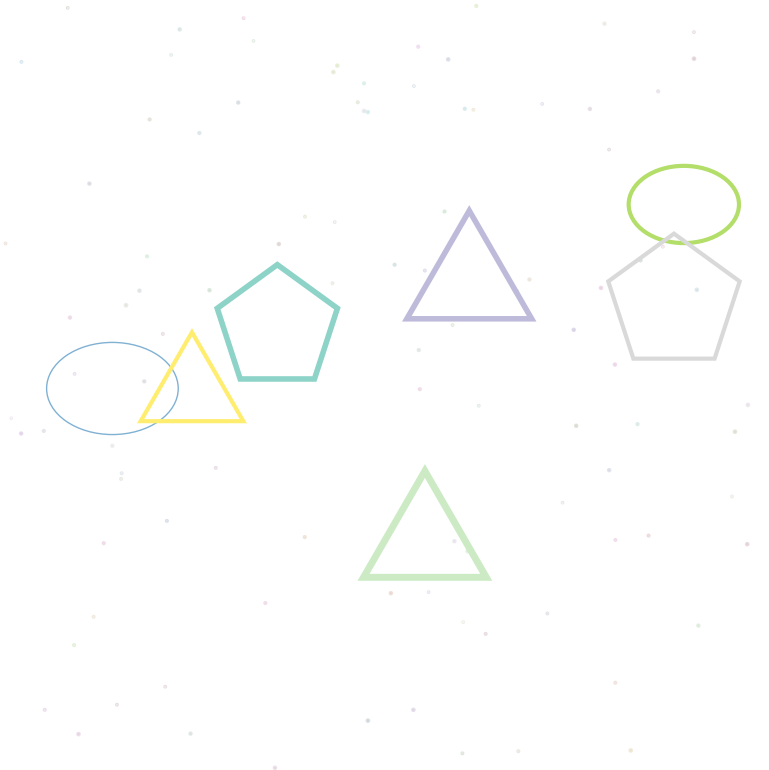[{"shape": "pentagon", "thickness": 2, "radius": 0.41, "center": [0.36, 0.574]}, {"shape": "triangle", "thickness": 2, "radius": 0.47, "center": [0.609, 0.633]}, {"shape": "oval", "thickness": 0.5, "radius": 0.43, "center": [0.146, 0.495]}, {"shape": "oval", "thickness": 1.5, "radius": 0.36, "center": [0.888, 0.734]}, {"shape": "pentagon", "thickness": 1.5, "radius": 0.45, "center": [0.875, 0.607]}, {"shape": "triangle", "thickness": 2.5, "radius": 0.46, "center": [0.552, 0.296]}, {"shape": "triangle", "thickness": 1.5, "radius": 0.38, "center": [0.249, 0.491]}]